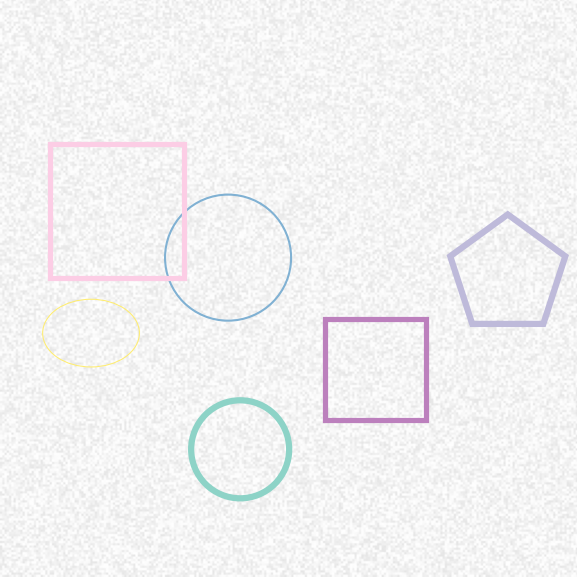[{"shape": "circle", "thickness": 3, "radius": 0.42, "center": [0.416, 0.221]}, {"shape": "pentagon", "thickness": 3, "radius": 0.52, "center": [0.879, 0.523]}, {"shape": "circle", "thickness": 1, "radius": 0.55, "center": [0.395, 0.553]}, {"shape": "square", "thickness": 2.5, "radius": 0.58, "center": [0.203, 0.634]}, {"shape": "square", "thickness": 2.5, "radius": 0.44, "center": [0.65, 0.359]}, {"shape": "oval", "thickness": 0.5, "radius": 0.42, "center": [0.158, 0.422]}]